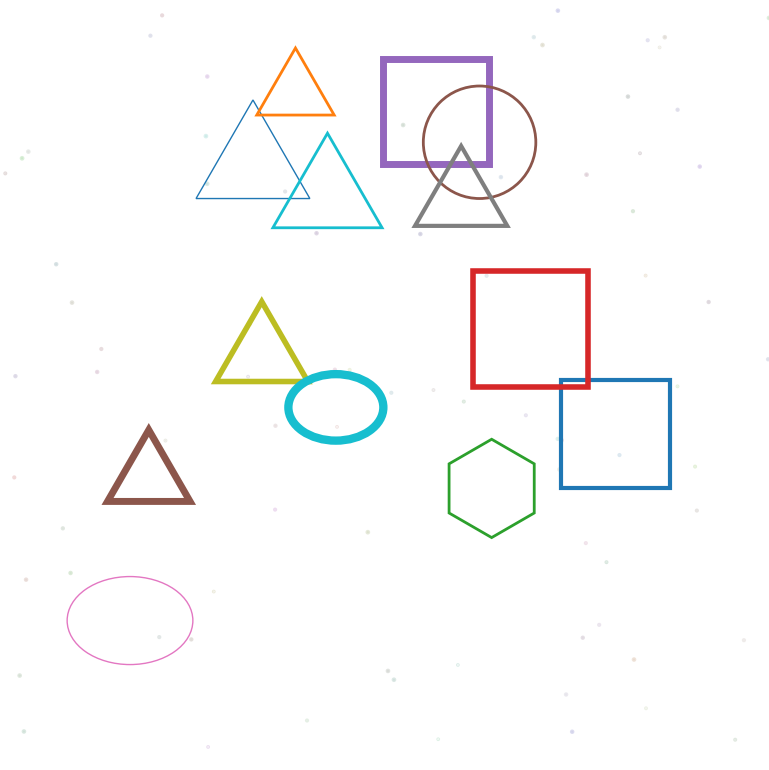[{"shape": "triangle", "thickness": 0.5, "radius": 0.43, "center": [0.329, 0.785]}, {"shape": "square", "thickness": 1.5, "radius": 0.35, "center": [0.799, 0.436]}, {"shape": "triangle", "thickness": 1, "radius": 0.29, "center": [0.384, 0.88]}, {"shape": "hexagon", "thickness": 1, "radius": 0.32, "center": [0.639, 0.366]}, {"shape": "square", "thickness": 2, "radius": 0.38, "center": [0.689, 0.573]}, {"shape": "square", "thickness": 2.5, "radius": 0.34, "center": [0.566, 0.855]}, {"shape": "circle", "thickness": 1, "radius": 0.37, "center": [0.623, 0.815]}, {"shape": "triangle", "thickness": 2.5, "radius": 0.31, "center": [0.193, 0.38]}, {"shape": "oval", "thickness": 0.5, "radius": 0.41, "center": [0.169, 0.194]}, {"shape": "triangle", "thickness": 1.5, "radius": 0.35, "center": [0.599, 0.741]}, {"shape": "triangle", "thickness": 2, "radius": 0.35, "center": [0.34, 0.539]}, {"shape": "triangle", "thickness": 1, "radius": 0.41, "center": [0.425, 0.745]}, {"shape": "oval", "thickness": 3, "radius": 0.31, "center": [0.436, 0.471]}]